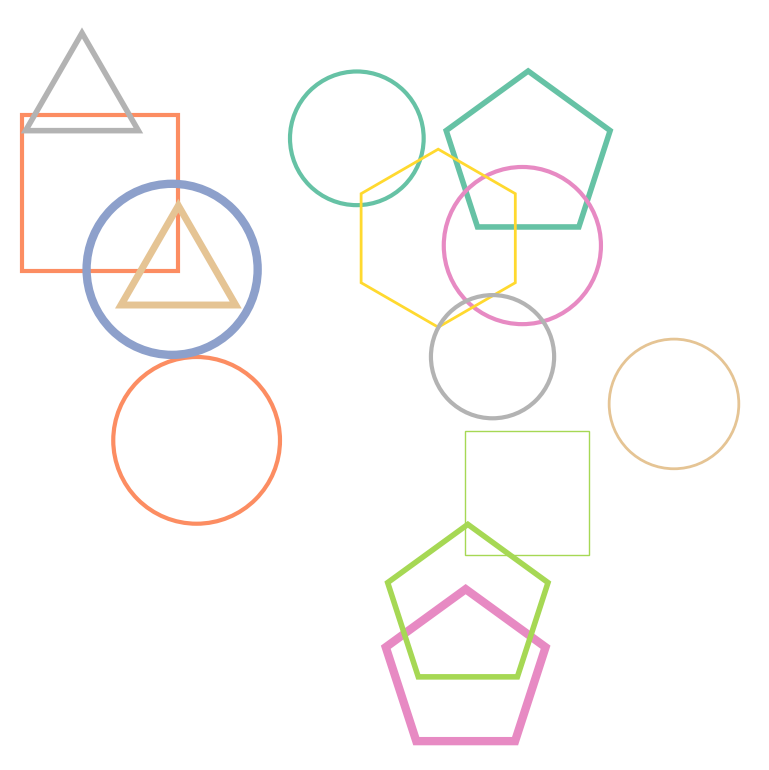[{"shape": "pentagon", "thickness": 2, "radius": 0.56, "center": [0.686, 0.796]}, {"shape": "circle", "thickness": 1.5, "radius": 0.43, "center": [0.463, 0.82]}, {"shape": "square", "thickness": 1.5, "radius": 0.51, "center": [0.129, 0.75]}, {"shape": "circle", "thickness": 1.5, "radius": 0.54, "center": [0.255, 0.428]}, {"shape": "circle", "thickness": 3, "radius": 0.56, "center": [0.224, 0.65]}, {"shape": "pentagon", "thickness": 3, "radius": 0.55, "center": [0.605, 0.126]}, {"shape": "circle", "thickness": 1.5, "radius": 0.51, "center": [0.678, 0.681]}, {"shape": "pentagon", "thickness": 2, "radius": 0.55, "center": [0.608, 0.21]}, {"shape": "square", "thickness": 0.5, "radius": 0.4, "center": [0.684, 0.36]}, {"shape": "hexagon", "thickness": 1, "radius": 0.58, "center": [0.569, 0.691]}, {"shape": "circle", "thickness": 1, "radius": 0.42, "center": [0.875, 0.475]}, {"shape": "triangle", "thickness": 2.5, "radius": 0.43, "center": [0.232, 0.647]}, {"shape": "circle", "thickness": 1.5, "radius": 0.4, "center": [0.64, 0.537]}, {"shape": "triangle", "thickness": 2, "radius": 0.42, "center": [0.106, 0.873]}]